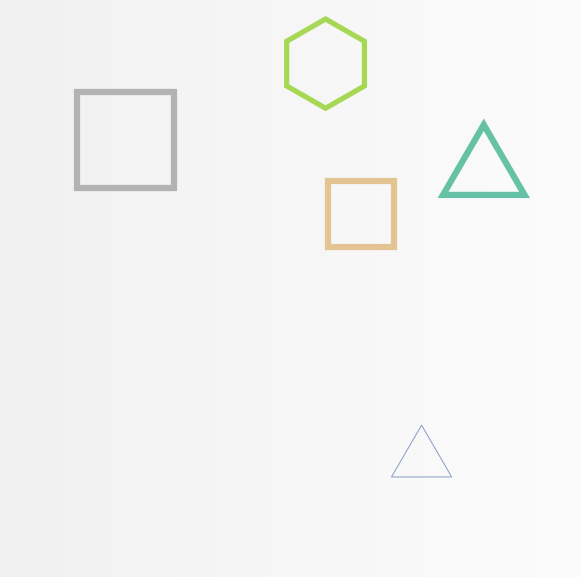[{"shape": "triangle", "thickness": 3, "radius": 0.41, "center": [0.832, 0.702]}, {"shape": "triangle", "thickness": 0.5, "radius": 0.3, "center": [0.725, 0.203]}, {"shape": "hexagon", "thickness": 2.5, "radius": 0.39, "center": [0.56, 0.889]}, {"shape": "square", "thickness": 3, "radius": 0.29, "center": [0.621, 0.629]}, {"shape": "square", "thickness": 3, "radius": 0.42, "center": [0.216, 0.757]}]